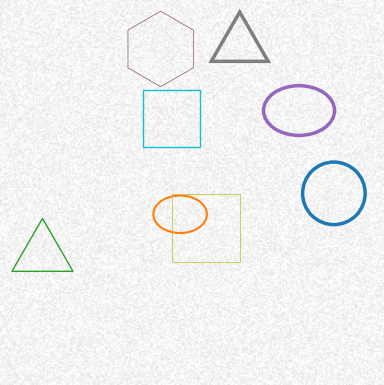[{"shape": "circle", "thickness": 2.5, "radius": 0.41, "center": [0.867, 0.498]}, {"shape": "oval", "thickness": 1.5, "radius": 0.35, "center": [0.468, 0.443]}, {"shape": "triangle", "thickness": 1, "radius": 0.46, "center": [0.11, 0.341]}, {"shape": "oval", "thickness": 2.5, "radius": 0.46, "center": [0.777, 0.713]}, {"shape": "hexagon", "thickness": 0.5, "radius": 0.49, "center": [0.417, 0.873]}, {"shape": "triangle", "thickness": 2.5, "radius": 0.43, "center": [0.623, 0.883]}, {"shape": "square", "thickness": 0.5, "radius": 0.44, "center": [0.535, 0.408]}, {"shape": "square", "thickness": 1, "radius": 0.37, "center": [0.446, 0.693]}]